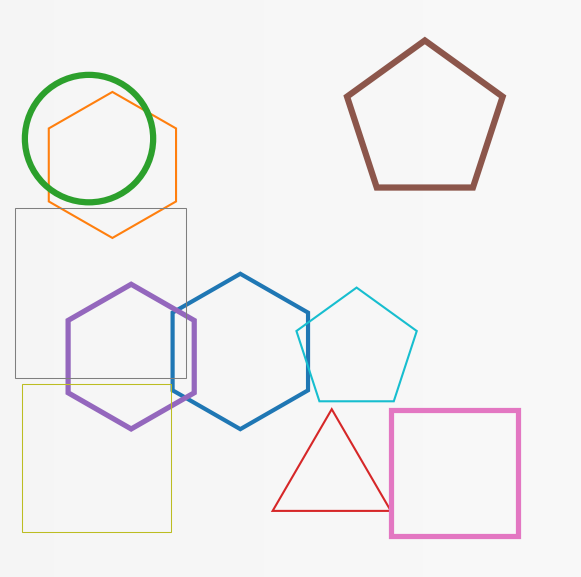[{"shape": "hexagon", "thickness": 2, "radius": 0.67, "center": [0.413, 0.391]}, {"shape": "hexagon", "thickness": 1, "radius": 0.63, "center": [0.193, 0.714]}, {"shape": "circle", "thickness": 3, "radius": 0.55, "center": [0.153, 0.759]}, {"shape": "triangle", "thickness": 1, "radius": 0.59, "center": [0.571, 0.173]}, {"shape": "hexagon", "thickness": 2.5, "radius": 0.63, "center": [0.226, 0.382]}, {"shape": "pentagon", "thickness": 3, "radius": 0.7, "center": [0.731, 0.788]}, {"shape": "square", "thickness": 2.5, "radius": 0.55, "center": [0.782, 0.181]}, {"shape": "square", "thickness": 0.5, "radius": 0.74, "center": [0.172, 0.491]}, {"shape": "square", "thickness": 0.5, "radius": 0.64, "center": [0.166, 0.205]}, {"shape": "pentagon", "thickness": 1, "radius": 0.54, "center": [0.613, 0.392]}]